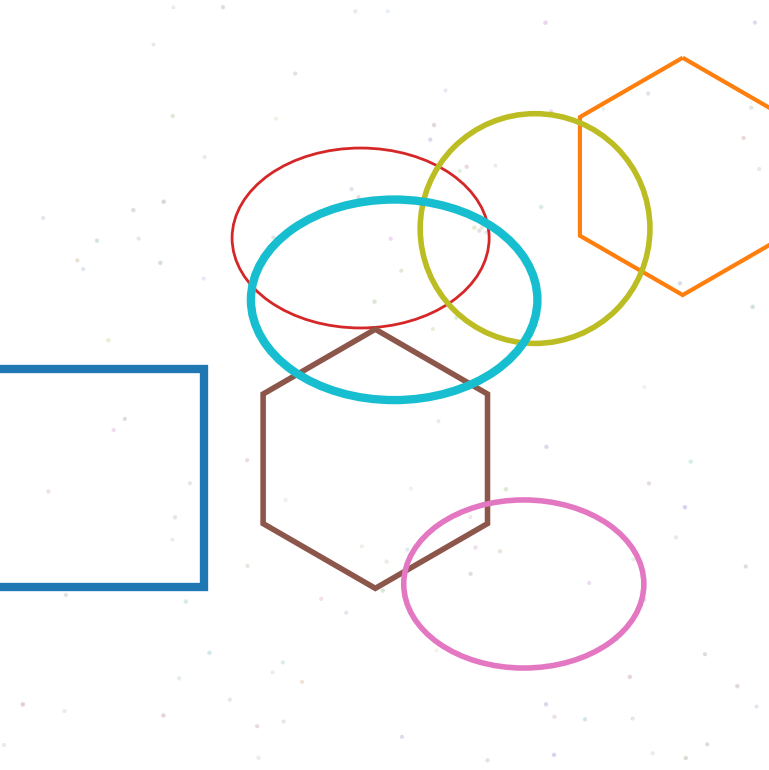[{"shape": "square", "thickness": 3, "radius": 0.71, "center": [0.124, 0.379]}, {"shape": "hexagon", "thickness": 1.5, "radius": 0.77, "center": [0.887, 0.771]}, {"shape": "oval", "thickness": 1, "radius": 0.83, "center": [0.468, 0.691]}, {"shape": "hexagon", "thickness": 2, "radius": 0.84, "center": [0.487, 0.404]}, {"shape": "oval", "thickness": 2, "radius": 0.78, "center": [0.68, 0.242]}, {"shape": "circle", "thickness": 2, "radius": 0.75, "center": [0.695, 0.703]}, {"shape": "oval", "thickness": 3, "radius": 0.93, "center": [0.512, 0.611]}]